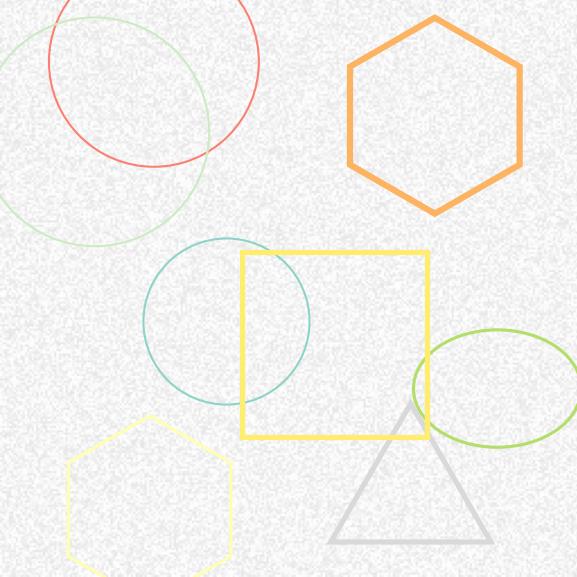[{"shape": "circle", "thickness": 1, "radius": 0.72, "center": [0.392, 0.442]}, {"shape": "hexagon", "thickness": 1.5, "radius": 0.81, "center": [0.259, 0.117]}, {"shape": "circle", "thickness": 1, "radius": 0.91, "center": [0.266, 0.892]}, {"shape": "hexagon", "thickness": 3, "radius": 0.85, "center": [0.753, 0.799]}, {"shape": "oval", "thickness": 1.5, "radius": 0.73, "center": [0.861, 0.326]}, {"shape": "triangle", "thickness": 2.5, "radius": 0.8, "center": [0.711, 0.141]}, {"shape": "circle", "thickness": 1, "radius": 0.99, "center": [0.164, 0.771]}, {"shape": "square", "thickness": 2.5, "radius": 0.8, "center": [0.579, 0.402]}]